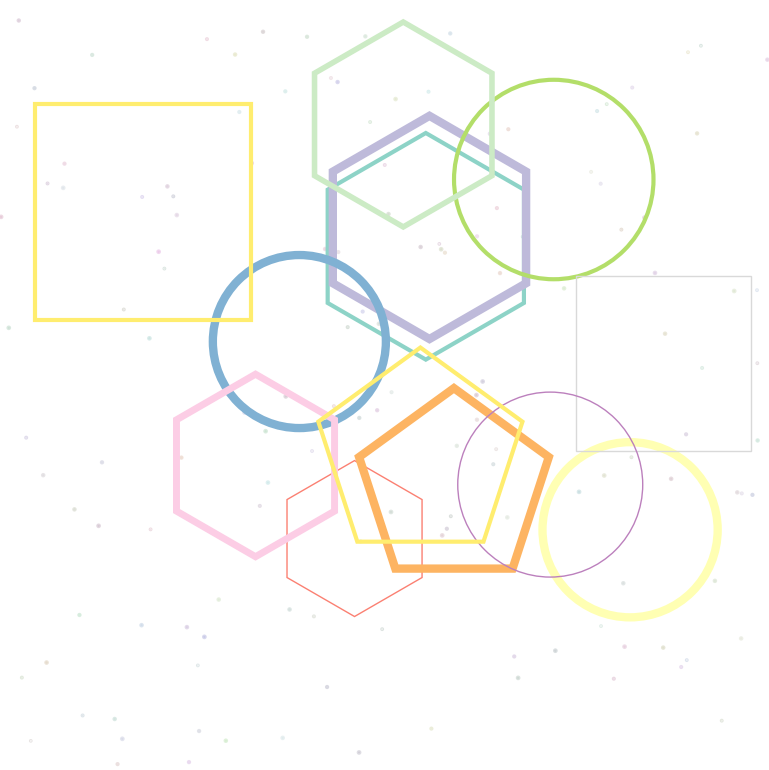[{"shape": "hexagon", "thickness": 1.5, "radius": 0.74, "center": [0.553, 0.68]}, {"shape": "circle", "thickness": 3, "radius": 0.57, "center": [0.818, 0.312]}, {"shape": "hexagon", "thickness": 3, "radius": 0.72, "center": [0.558, 0.705]}, {"shape": "hexagon", "thickness": 0.5, "radius": 0.51, "center": [0.46, 0.301]}, {"shape": "circle", "thickness": 3, "radius": 0.56, "center": [0.389, 0.556]}, {"shape": "pentagon", "thickness": 3, "radius": 0.65, "center": [0.59, 0.366]}, {"shape": "circle", "thickness": 1.5, "radius": 0.65, "center": [0.719, 0.767]}, {"shape": "hexagon", "thickness": 2.5, "radius": 0.59, "center": [0.332, 0.396]}, {"shape": "square", "thickness": 0.5, "radius": 0.57, "center": [0.862, 0.528]}, {"shape": "circle", "thickness": 0.5, "radius": 0.6, "center": [0.715, 0.371]}, {"shape": "hexagon", "thickness": 2, "radius": 0.67, "center": [0.524, 0.838]}, {"shape": "pentagon", "thickness": 1.5, "radius": 0.7, "center": [0.546, 0.409]}, {"shape": "square", "thickness": 1.5, "radius": 0.7, "center": [0.186, 0.725]}]